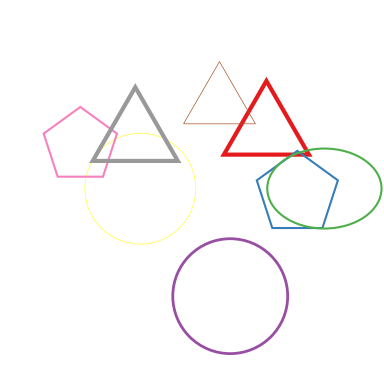[{"shape": "triangle", "thickness": 3, "radius": 0.64, "center": [0.692, 0.662]}, {"shape": "pentagon", "thickness": 1.5, "radius": 0.55, "center": [0.772, 0.497]}, {"shape": "oval", "thickness": 1.5, "radius": 0.74, "center": [0.843, 0.51]}, {"shape": "circle", "thickness": 2, "radius": 0.75, "center": [0.598, 0.231]}, {"shape": "circle", "thickness": 0.5, "radius": 0.72, "center": [0.365, 0.51]}, {"shape": "triangle", "thickness": 0.5, "radius": 0.54, "center": [0.57, 0.732]}, {"shape": "pentagon", "thickness": 1.5, "radius": 0.5, "center": [0.209, 0.622]}, {"shape": "triangle", "thickness": 3, "radius": 0.64, "center": [0.351, 0.646]}]